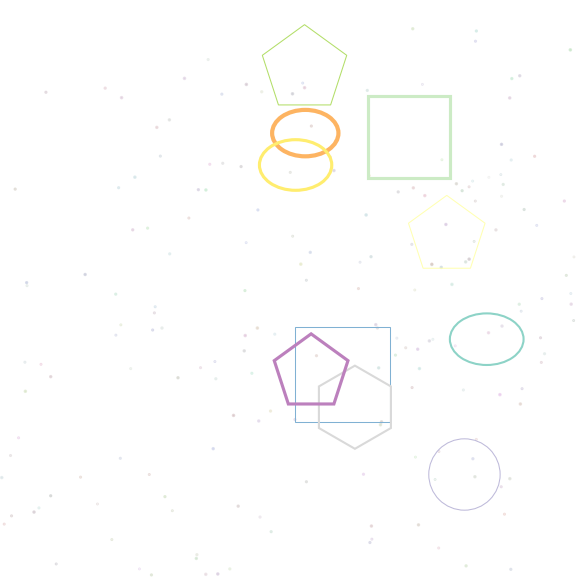[{"shape": "oval", "thickness": 1, "radius": 0.32, "center": [0.843, 0.412]}, {"shape": "pentagon", "thickness": 0.5, "radius": 0.35, "center": [0.774, 0.591]}, {"shape": "circle", "thickness": 0.5, "radius": 0.31, "center": [0.804, 0.177]}, {"shape": "square", "thickness": 0.5, "radius": 0.41, "center": [0.593, 0.351]}, {"shape": "oval", "thickness": 2, "radius": 0.29, "center": [0.529, 0.769]}, {"shape": "pentagon", "thickness": 0.5, "radius": 0.38, "center": [0.527, 0.88]}, {"shape": "hexagon", "thickness": 1, "radius": 0.36, "center": [0.615, 0.294]}, {"shape": "pentagon", "thickness": 1.5, "radius": 0.34, "center": [0.539, 0.354]}, {"shape": "square", "thickness": 1.5, "radius": 0.35, "center": [0.708, 0.762]}, {"shape": "oval", "thickness": 1.5, "radius": 0.31, "center": [0.512, 0.713]}]